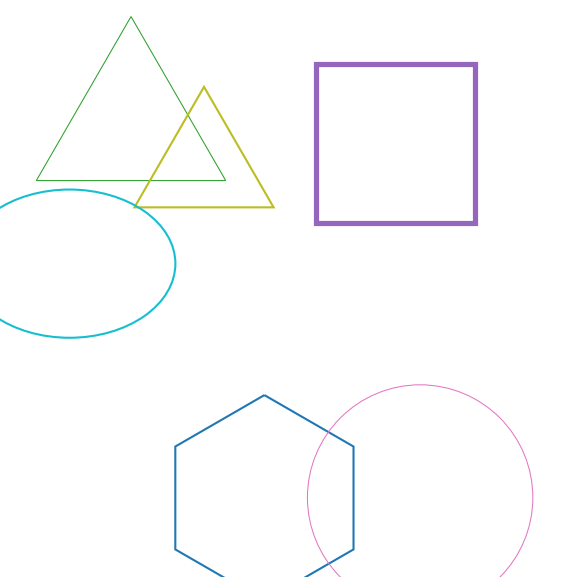[{"shape": "hexagon", "thickness": 1, "radius": 0.89, "center": [0.458, 0.137]}, {"shape": "triangle", "thickness": 0.5, "radius": 0.95, "center": [0.227, 0.781]}, {"shape": "square", "thickness": 2.5, "radius": 0.69, "center": [0.685, 0.751]}, {"shape": "circle", "thickness": 0.5, "radius": 0.98, "center": [0.728, 0.138]}, {"shape": "triangle", "thickness": 1, "radius": 0.7, "center": [0.353, 0.71]}, {"shape": "oval", "thickness": 1, "radius": 0.92, "center": [0.12, 0.543]}]